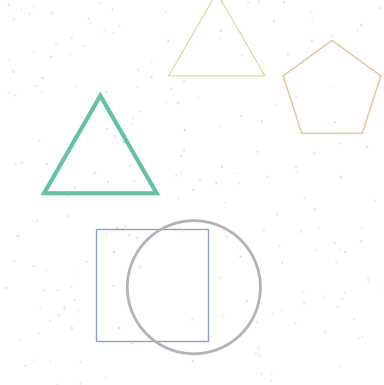[{"shape": "triangle", "thickness": 3, "radius": 0.84, "center": [0.261, 0.583]}, {"shape": "square", "thickness": 1, "radius": 0.73, "center": [0.395, 0.259]}, {"shape": "triangle", "thickness": 0.5, "radius": 0.72, "center": [0.563, 0.875]}, {"shape": "pentagon", "thickness": 1, "radius": 0.67, "center": [0.862, 0.762]}, {"shape": "circle", "thickness": 2, "radius": 0.86, "center": [0.504, 0.254]}]